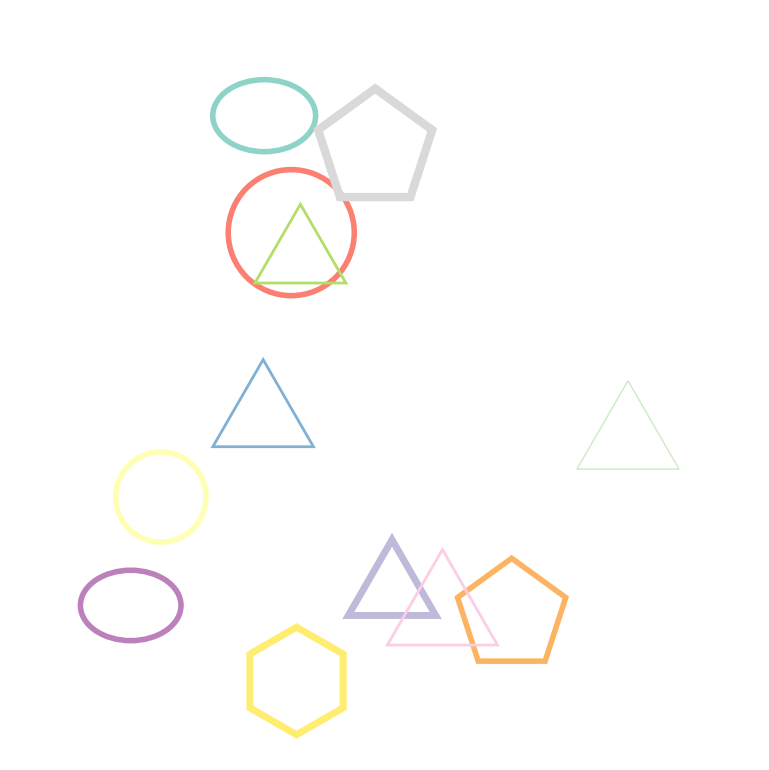[{"shape": "oval", "thickness": 2, "radius": 0.33, "center": [0.343, 0.85]}, {"shape": "circle", "thickness": 2, "radius": 0.29, "center": [0.209, 0.355]}, {"shape": "triangle", "thickness": 2.5, "radius": 0.33, "center": [0.509, 0.233]}, {"shape": "circle", "thickness": 2, "radius": 0.41, "center": [0.378, 0.698]}, {"shape": "triangle", "thickness": 1, "radius": 0.38, "center": [0.342, 0.458]}, {"shape": "pentagon", "thickness": 2, "radius": 0.37, "center": [0.664, 0.201]}, {"shape": "triangle", "thickness": 1, "radius": 0.34, "center": [0.39, 0.667]}, {"shape": "triangle", "thickness": 1, "radius": 0.41, "center": [0.575, 0.204]}, {"shape": "pentagon", "thickness": 3, "radius": 0.39, "center": [0.487, 0.807]}, {"shape": "oval", "thickness": 2, "radius": 0.33, "center": [0.17, 0.214]}, {"shape": "triangle", "thickness": 0.5, "radius": 0.38, "center": [0.816, 0.429]}, {"shape": "hexagon", "thickness": 2.5, "radius": 0.35, "center": [0.385, 0.116]}]